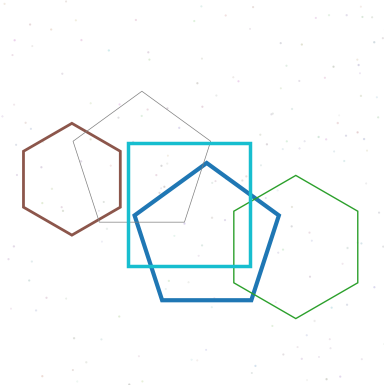[{"shape": "pentagon", "thickness": 3, "radius": 0.99, "center": [0.537, 0.38]}, {"shape": "hexagon", "thickness": 1, "radius": 0.93, "center": [0.768, 0.358]}, {"shape": "hexagon", "thickness": 2, "radius": 0.73, "center": [0.187, 0.534]}, {"shape": "pentagon", "thickness": 0.5, "radius": 0.94, "center": [0.369, 0.575]}, {"shape": "square", "thickness": 2.5, "radius": 0.79, "center": [0.49, 0.469]}]